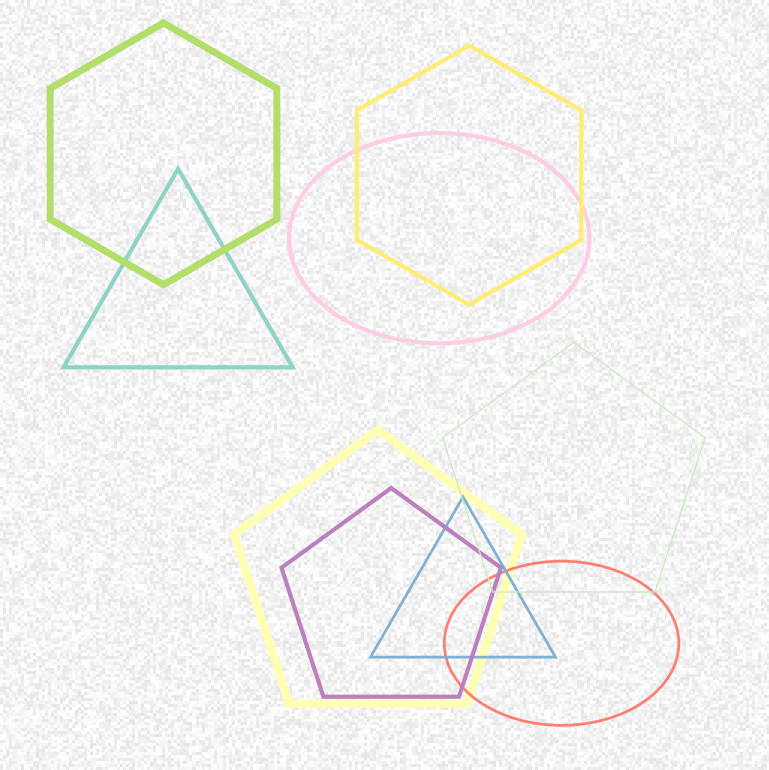[{"shape": "triangle", "thickness": 1.5, "radius": 0.86, "center": [0.231, 0.609]}, {"shape": "pentagon", "thickness": 3, "radius": 0.98, "center": [0.491, 0.245]}, {"shape": "oval", "thickness": 1, "radius": 0.76, "center": [0.729, 0.165]}, {"shape": "triangle", "thickness": 1, "radius": 0.69, "center": [0.601, 0.216]}, {"shape": "hexagon", "thickness": 2.5, "radius": 0.85, "center": [0.212, 0.8]}, {"shape": "oval", "thickness": 1.5, "radius": 0.98, "center": [0.57, 0.691]}, {"shape": "pentagon", "thickness": 1.5, "radius": 0.75, "center": [0.508, 0.216]}, {"shape": "pentagon", "thickness": 0.5, "radius": 0.9, "center": [0.745, 0.376]}, {"shape": "hexagon", "thickness": 1.5, "radius": 0.84, "center": [0.609, 0.773]}]